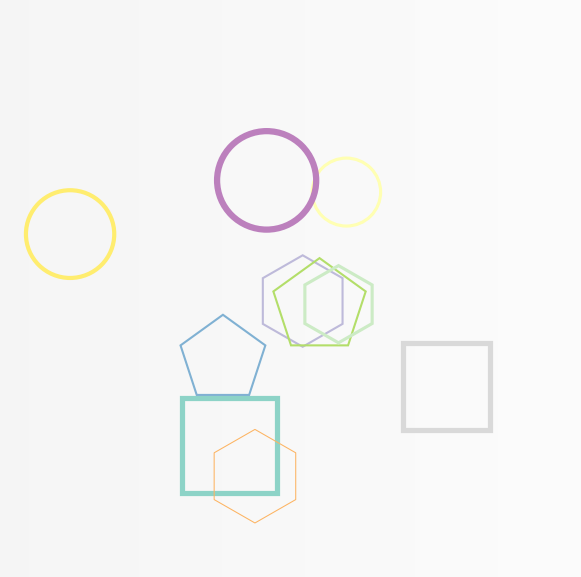[{"shape": "square", "thickness": 2.5, "radius": 0.41, "center": [0.395, 0.228]}, {"shape": "circle", "thickness": 1.5, "radius": 0.29, "center": [0.596, 0.667]}, {"shape": "hexagon", "thickness": 1, "radius": 0.4, "center": [0.521, 0.478]}, {"shape": "pentagon", "thickness": 1, "radius": 0.38, "center": [0.384, 0.377]}, {"shape": "hexagon", "thickness": 0.5, "radius": 0.41, "center": [0.439, 0.175]}, {"shape": "pentagon", "thickness": 1, "radius": 0.42, "center": [0.55, 0.469]}, {"shape": "square", "thickness": 2.5, "radius": 0.37, "center": [0.768, 0.33]}, {"shape": "circle", "thickness": 3, "radius": 0.43, "center": [0.459, 0.687]}, {"shape": "hexagon", "thickness": 1.5, "radius": 0.33, "center": [0.582, 0.472]}, {"shape": "circle", "thickness": 2, "radius": 0.38, "center": [0.121, 0.594]}]